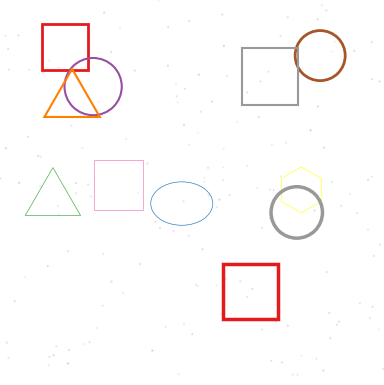[{"shape": "square", "thickness": 2.5, "radius": 0.36, "center": [0.651, 0.243]}, {"shape": "square", "thickness": 2, "radius": 0.3, "center": [0.169, 0.878]}, {"shape": "oval", "thickness": 0.5, "radius": 0.4, "center": [0.472, 0.471]}, {"shape": "triangle", "thickness": 0.5, "radius": 0.42, "center": [0.137, 0.482]}, {"shape": "circle", "thickness": 1.5, "radius": 0.37, "center": [0.242, 0.775]}, {"shape": "triangle", "thickness": 1.5, "radius": 0.42, "center": [0.187, 0.738]}, {"shape": "hexagon", "thickness": 0.5, "radius": 0.3, "center": [0.783, 0.507]}, {"shape": "circle", "thickness": 2, "radius": 0.33, "center": [0.832, 0.856]}, {"shape": "square", "thickness": 0.5, "radius": 0.32, "center": [0.308, 0.52]}, {"shape": "square", "thickness": 1.5, "radius": 0.37, "center": [0.702, 0.801]}, {"shape": "circle", "thickness": 2.5, "radius": 0.33, "center": [0.771, 0.448]}]